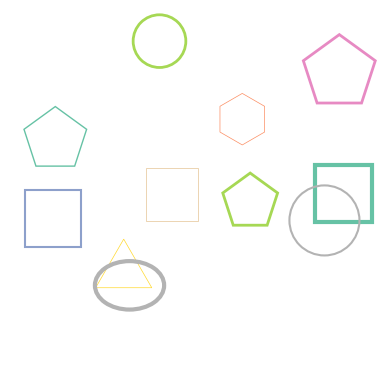[{"shape": "square", "thickness": 3, "radius": 0.37, "center": [0.892, 0.498]}, {"shape": "pentagon", "thickness": 1, "radius": 0.43, "center": [0.144, 0.638]}, {"shape": "hexagon", "thickness": 0.5, "radius": 0.33, "center": [0.629, 0.69]}, {"shape": "square", "thickness": 1.5, "radius": 0.36, "center": [0.138, 0.433]}, {"shape": "pentagon", "thickness": 2, "radius": 0.49, "center": [0.881, 0.812]}, {"shape": "circle", "thickness": 2, "radius": 0.34, "center": [0.414, 0.893]}, {"shape": "pentagon", "thickness": 2, "radius": 0.37, "center": [0.65, 0.476]}, {"shape": "triangle", "thickness": 0.5, "radius": 0.42, "center": [0.321, 0.295]}, {"shape": "square", "thickness": 0.5, "radius": 0.34, "center": [0.447, 0.495]}, {"shape": "circle", "thickness": 1.5, "radius": 0.45, "center": [0.843, 0.427]}, {"shape": "oval", "thickness": 3, "radius": 0.45, "center": [0.336, 0.259]}]